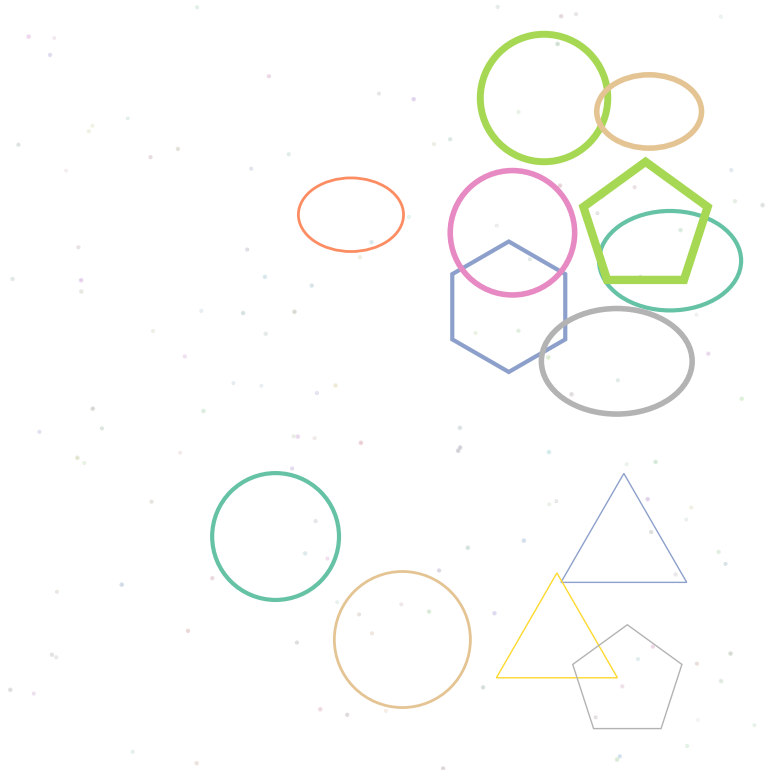[{"shape": "oval", "thickness": 1.5, "radius": 0.46, "center": [0.87, 0.661]}, {"shape": "circle", "thickness": 1.5, "radius": 0.41, "center": [0.358, 0.303]}, {"shape": "oval", "thickness": 1, "radius": 0.34, "center": [0.456, 0.721]}, {"shape": "hexagon", "thickness": 1.5, "radius": 0.42, "center": [0.661, 0.602]}, {"shape": "triangle", "thickness": 0.5, "radius": 0.47, "center": [0.81, 0.291]}, {"shape": "circle", "thickness": 2, "radius": 0.4, "center": [0.666, 0.698]}, {"shape": "circle", "thickness": 2.5, "radius": 0.41, "center": [0.707, 0.873]}, {"shape": "pentagon", "thickness": 3, "radius": 0.42, "center": [0.838, 0.705]}, {"shape": "triangle", "thickness": 0.5, "radius": 0.45, "center": [0.723, 0.165]}, {"shape": "circle", "thickness": 1, "radius": 0.44, "center": [0.523, 0.169]}, {"shape": "oval", "thickness": 2, "radius": 0.34, "center": [0.843, 0.855]}, {"shape": "oval", "thickness": 2, "radius": 0.49, "center": [0.801, 0.531]}, {"shape": "pentagon", "thickness": 0.5, "radius": 0.37, "center": [0.815, 0.114]}]